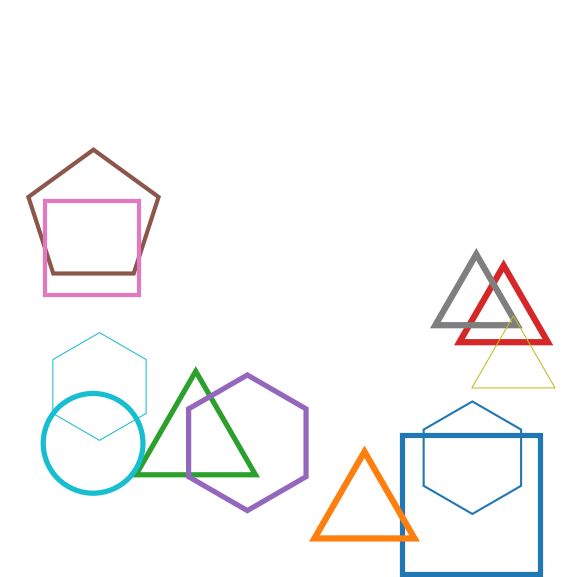[{"shape": "square", "thickness": 2.5, "radius": 0.6, "center": [0.815, 0.125]}, {"shape": "hexagon", "thickness": 1, "radius": 0.49, "center": [0.818, 0.207]}, {"shape": "triangle", "thickness": 3, "radius": 0.5, "center": [0.631, 0.117]}, {"shape": "triangle", "thickness": 2.5, "radius": 0.6, "center": [0.339, 0.237]}, {"shape": "triangle", "thickness": 3, "radius": 0.44, "center": [0.872, 0.451]}, {"shape": "hexagon", "thickness": 2.5, "radius": 0.59, "center": [0.428, 0.232]}, {"shape": "pentagon", "thickness": 2, "radius": 0.59, "center": [0.162, 0.621]}, {"shape": "square", "thickness": 2, "radius": 0.41, "center": [0.159, 0.57]}, {"shape": "triangle", "thickness": 3, "radius": 0.41, "center": [0.825, 0.477]}, {"shape": "triangle", "thickness": 0.5, "radius": 0.42, "center": [0.889, 0.369]}, {"shape": "hexagon", "thickness": 0.5, "radius": 0.47, "center": [0.172, 0.33]}, {"shape": "circle", "thickness": 2.5, "radius": 0.43, "center": [0.161, 0.231]}]